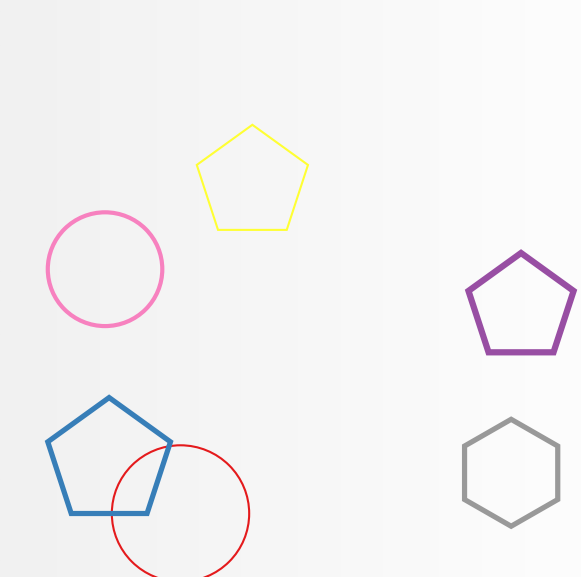[{"shape": "circle", "thickness": 1, "radius": 0.59, "center": [0.311, 0.11]}, {"shape": "pentagon", "thickness": 2.5, "radius": 0.55, "center": [0.188, 0.2]}, {"shape": "pentagon", "thickness": 3, "radius": 0.48, "center": [0.896, 0.466]}, {"shape": "pentagon", "thickness": 1, "radius": 0.5, "center": [0.434, 0.682]}, {"shape": "circle", "thickness": 2, "radius": 0.49, "center": [0.181, 0.533]}, {"shape": "hexagon", "thickness": 2.5, "radius": 0.46, "center": [0.879, 0.18]}]